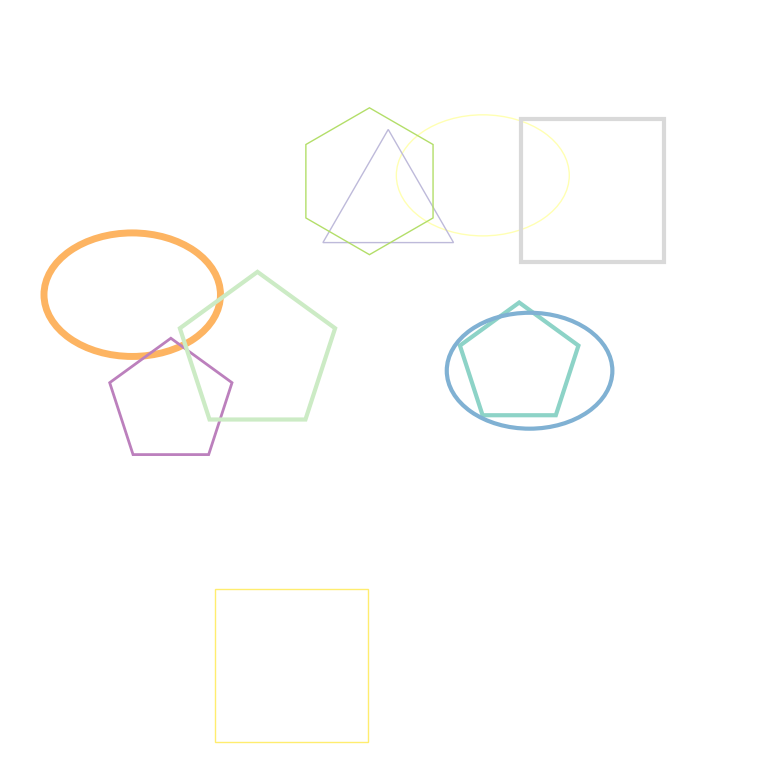[{"shape": "pentagon", "thickness": 1.5, "radius": 0.4, "center": [0.674, 0.526]}, {"shape": "oval", "thickness": 0.5, "radius": 0.56, "center": [0.627, 0.772]}, {"shape": "triangle", "thickness": 0.5, "radius": 0.49, "center": [0.504, 0.734]}, {"shape": "oval", "thickness": 1.5, "radius": 0.54, "center": [0.688, 0.519]}, {"shape": "oval", "thickness": 2.5, "radius": 0.57, "center": [0.172, 0.617]}, {"shape": "hexagon", "thickness": 0.5, "radius": 0.48, "center": [0.48, 0.765]}, {"shape": "square", "thickness": 1.5, "radius": 0.46, "center": [0.769, 0.753]}, {"shape": "pentagon", "thickness": 1, "radius": 0.42, "center": [0.222, 0.477]}, {"shape": "pentagon", "thickness": 1.5, "radius": 0.53, "center": [0.334, 0.541]}, {"shape": "square", "thickness": 0.5, "radius": 0.5, "center": [0.379, 0.136]}]